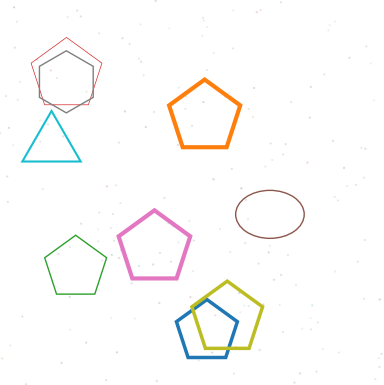[{"shape": "pentagon", "thickness": 2.5, "radius": 0.42, "center": [0.537, 0.139]}, {"shape": "pentagon", "thickness": 3, "radius": 0.49, "center": [0.532, 0.696]}, {"shape": "pentagon", "thickness": 1, "radius": 0.42, "center": [0.197, 0.304]}, {"shape": "pentagon", "thickness": 0.5, "radius": 0.48, "center": [0.173, 0.806]}, {"shape": "oval", "thickness": 1, "radius": 0.45, "center": [0.701, 0.443]}, {"shape": "pentagon", "thickness": 3, "radius": 0.49, "center": [0.401, 0.356]}, {"shape": "hexagon", "thickness": 1, "radius": 0.4, "center": [0.172, 0.787]}, {"shape": "pentagon", "thickness": 2.5, "radius": 0.48, "center": [0.59, 0.173]}, {"shape": "triangle", "thickness": 1.5, "radius": 0.44, "center": [0.134, 0.624]}]